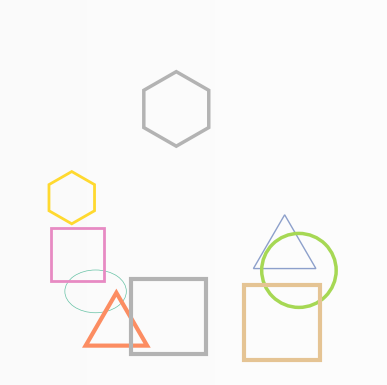[{"shape": "oval", "thickness": 0.5, "radius": 0.4, "center": [0.247, 0.243]}, {"shape": "triangle", "thickness": 3, "radius": 0.46, "center": [0.3, 0.148]}, {"shape": "triangle", "thickness": 1, "radius": 0.47, "center": [0.735, 0.349]}, {"shape": "square", "thickness": 2, "radius": 0.34, "center": [0.2, 0.34]}, {"shape": "circle", "thickness": 2.5, "radius": 0.48, "center": [0.771, 0.298]}, {"shape": "hexagon", "thickness": 2, "radius": 0.34, "center": [0.185, 0.487]}, {"shape": "square", "thickness": 3, "radius": 0.49, "center": [0.728, 0.162]}, {"shape": "square", "thickness": 3, "radius": 0.48, "center": [0.436, 0.178]}, {"shape": "hexagon", "thickness": 2.5, "radius": 0.48, "center": [0.455, 0.717]}]